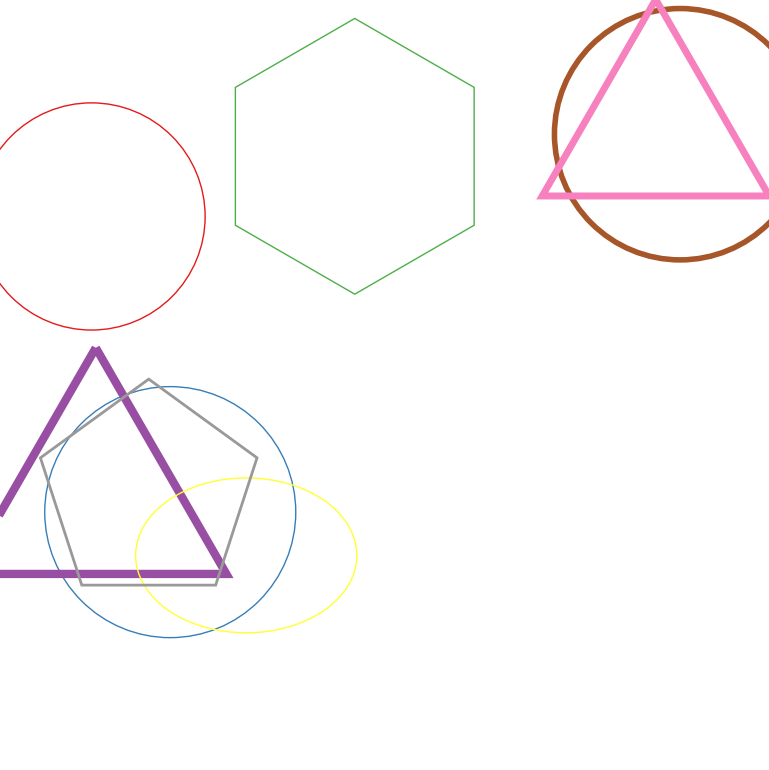[{"shape": "circle", "thickness": 0.5, "radius": 0.74, "center": [0.119, 0.719]}, {"shape": "circle", "thickness": 0.5, "radius": 0.82, "center": [0.221, 0.335]}, {"shape": "hexagon", "thickness": 0.5, "radius": 0.9, "center": [0.461, 0.797]}, {"shape": "triangle", "thickness": 3, "radius": 0.98, "center": [0.124, 0.353]}, {"shape": "oval", "thickness": 0.5, "radius": 0.72, "center": [0.32, 0.279]}, {"shape": "circle", "thickness": 2, "radius": 0.82, "center": [0.883, 0.826]}, {"shape": "triangle", "thickness": 2.5, "radius": 0.85, "center": [0.852, 0.831]}, {"shape": "pentagon", "thickness": 1, "radius": 0.74, "center": [0.193, 0.36]}]